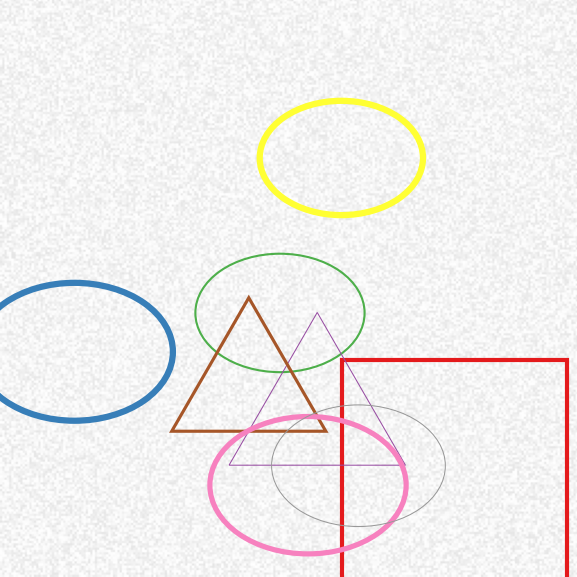[{"shape": "square", "thickness": 2, "radius": 0.97, "center": [0.787, 0.181]}, {"shape": "oval", "thickness": 3, "radius": 0.85, "center": [0.129, 0.39]}, {"shape": "oval", "thickness": 1, "radius": 0.73, "center": [0.485, 0.457]}, {"shape": "triangle", "thickness": 0.5, "radius": 0.88, "center": [0.549, 0.282]}, {"shape": "oval", "thickness": 3, "radius": 0.71, "center": [0.591, 0.726]}, {"shape": "triangle", "thickness": 1.5, "radius": 0.77, "center": [0.431, 0.329]}, {"shape": "oval", "thickness": 2.5, "radius": 0.85, "center": [0.533, 0.159]}, {"shape": "oval", "thickness": 0.5, "radius": 0.75, "center": [0.621, 0.193]}]